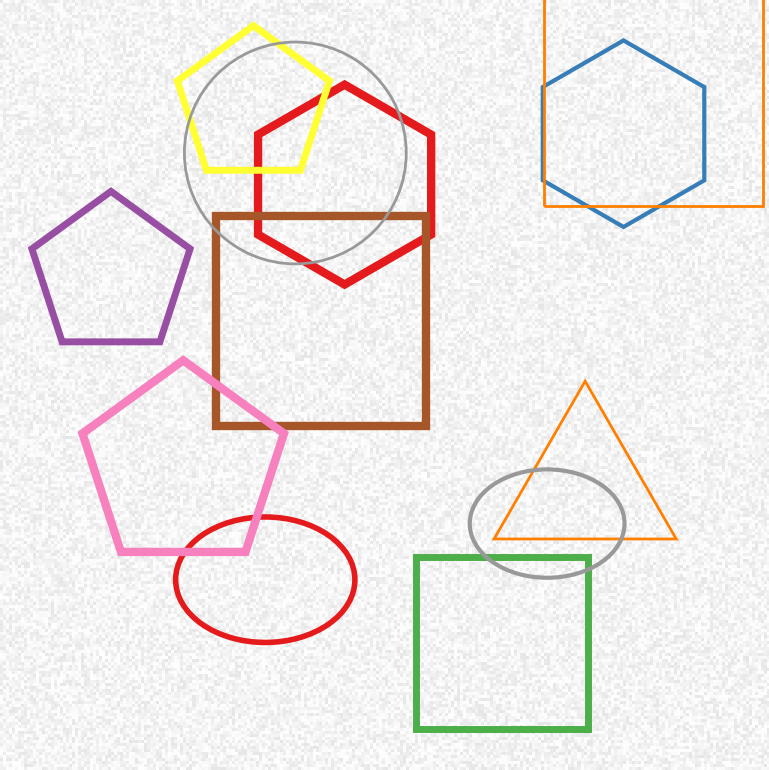[{"shape": "hexagon", "thickness": 3, "radius": 0.65, "center": [0.448, 0.76]}, {"shape": "oval", "thickness": 2, "radius": 0.58, "center": [0.344, 0.247]}, {"shape": "hexagon", "thickness": 1.5, "radius": 0.61, "center": [0.81, 0.826]}, {"shape": "square", "thickness": 2.5, "radius": 0.56, "center": [0.652, 0.165]}, {"shape": "pentagon", "thickness": 2.5, "radius": 0.54, "center": [0.144, 0.643]}, {"shape": "triangle", "thickness": 1, "radius": 0.68, "center": [0.76, 0.368]}, {"shape": "square", "thickness": 1, "radius": 0.71, "center": [0.848, 0.874]}, {"shape": "pentagon", "thickness": 2.5, "radius": 0.52, "center": [0.329, 0.863]}, {"shape": "square", "thickness": 3, "radius": 0.68, "center": [0.417, 0.583]}, {"shape": "pentagon", "thickness": 3, "radius": 0.69, "center": [0.238, 0.395]}, {"shape": "oval", "thickness": 1.5, "radius": 0.5, "center": [0.711, 0.32]}, {"shape": "circle", "thickness": 1, "radius": 0.72, "center": [0.384, 0.801]}]